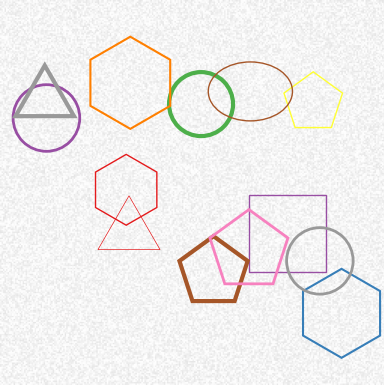[{"shape": "hexagon", "thickness": 1, "radius": 0.46, "center": [0.328, 0.507]}, {"shape": "triangle", "thickness": 0.5, "radius": 0.47, "center": [0.335, 0.398]}, {"shape": "hexagon", "thickness": 1.5, "radius": 0.58, "center": [0.887, 0.186]}, {"shape": "circle", "thickness": 3, "radius": 0.42, "center": [0.522, 0.73]}, {"shape": "circle", "thickness": 2, "radius": 0.43, "center": [0.121, 0.694]}, {"shape": "square", "thickness": 1, "radius": 0.5, "center": [0.747, 0.393]}, {"shape": "hexagon", "thickness": 1.5, "radius": 0.6, "center": [0.338, 0.785]}, {"shape": "pentagon", "thickness": 1, "radius": 0.4, "center": [0.814, 0.733]}, {"shape": "oval", "thickness": 1, "radius": 0.55, "center": [0.65, 0.763]}, {"shape": "pentagon", "thickness": 3, "radius": 0.47, "center": [0.555, 0.293]}, {"shape": "pentagon", "thickness": 2, "radius": 0.53, "center": [0.647, 0.349]}, {"shape": "triangle", "thickness": 3, "radius": 0.44, "center": [0.116, 0.742]}, {"shape": "circle", "thickness": 2, "radius": 0.43, "center": [0.831, 0.322]}]